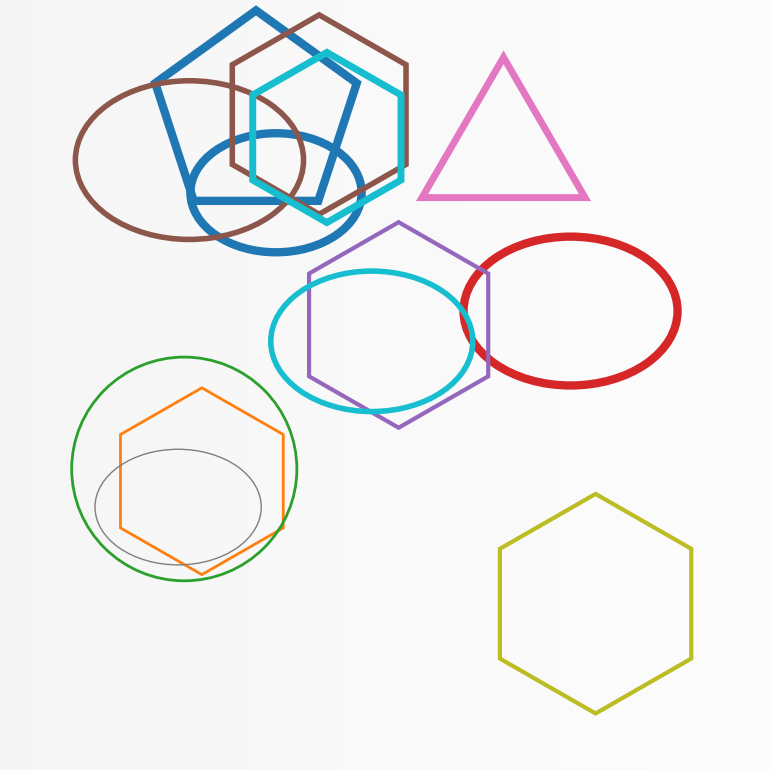[{"shape": "oval", "thickness": 3, "radius": 0.55, "center": [0.356, 0.75]}, {"shape": "pentagon", "thickness": 3, "radius": 0.68, "center": [0.33, 0.85]}, {"shape": "hexagon", "thickness": 1, "radius": 0.61, "center": [0.26, 0.375]}, {"shape": "circle", "thickness": 1, "radius": 0.73, "center": [0.238, 0.391]}, {"shape": "oval", "thickness": 3, "radius": 0.69, "center": [0.736, 0.596]}, {"shape": "hexagon", "thickness": 1.5, "radius": 0.67, "center": [0.514, 0.578]}, {"shape": "oval", "thickness": 2, "radius": 0.74, "center": [0.244, 0.792]}, {"shape": "hexagon", "thickness": 2, "radius": 0.65, "center": [0.412, 0.851]}, {"shape": "triangle", "thickness": 2.5, "radius": 0.61, "center": [0.65, 0.804]}, {"shape": "oval", "thickness": 0.5, "radius": 0.54, "center": [0.23, 0.341]}, {"shape": "hexagon", "thickness": 1.5, "radius": 0.71, "center": [0.768, 0.216]}, {"shape": "oval", "thickness": 2, "radius": 0.65, "center": [0.48, 0.557]}, {"shape": "hexagon", "thickness": 2.5, "radius": 0.55, "center": [0.422, 0.821]}]